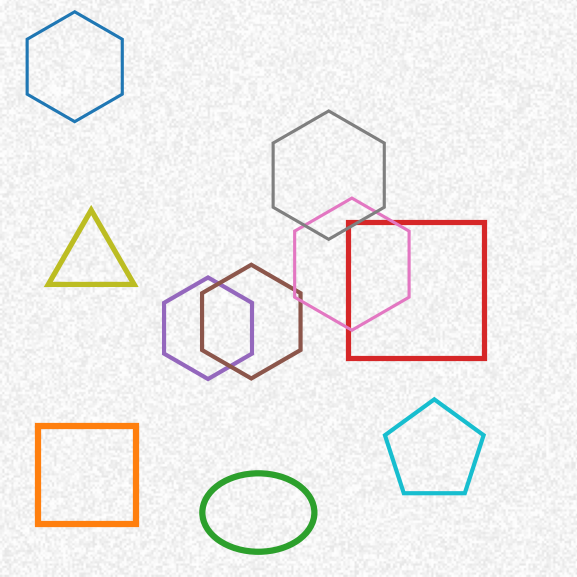[{"shape": "hexagon", "thickness": 1.5, "radius": 0.48, "center": [0.129, 0.884]}, {"shape": "square", "thickness": 3, "radius": 0.42, "center": [0.151, 0.176]}, {"shape": "oval", "thickness": 3, "radius": 0.49, "center": [0.447, 0.112]}, {"shape": "square", "thickness": 2.5, "radius": 0.59, "center": [0.721, 0.496]}, {"shape": "hexagon", "thickness": 2, "radius": 0.44, "center": [0.36, 0.431]}, {"shape": "hexagon", "thickness": 2, "radius": 0.49, "center": [0.435, 0.442]}, {"shape": "hexagon", "thickness": 1.5, "radius": 0.57, "center": [0.609, 0.542]}, {"shape": "hexagon", "thickness": 1.5, "radius": 0.56, "center": [0.569, 0.696]}, {"shape": "triangle", "thickness": 2.5, "radius": 0.43, "center": [0.158, 0.55]}, {"shape": "pentagon", "thickness": 2, "radius": 0.45, "center": [0.752, 0.218]}]